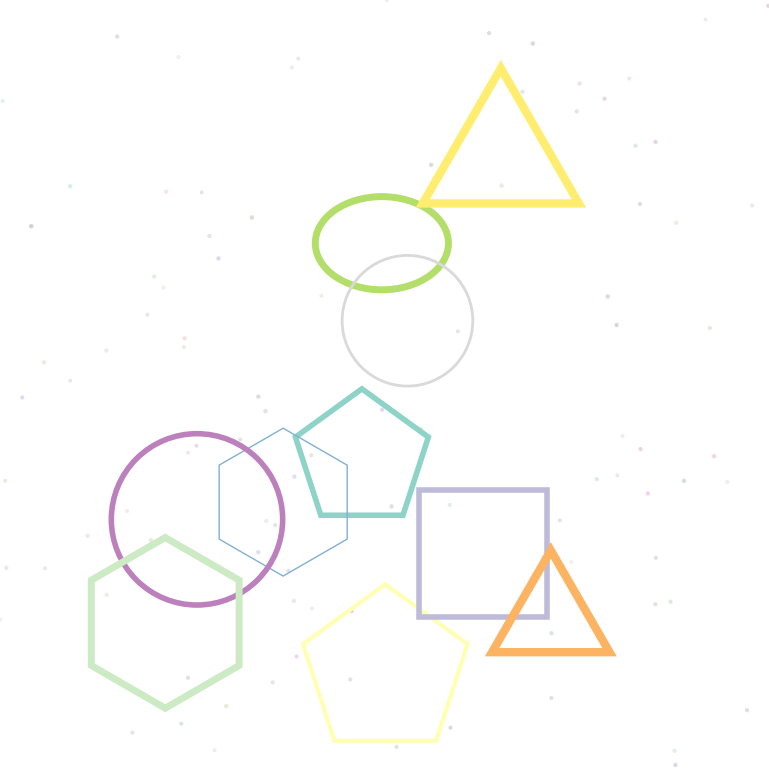[{"shape": "pentagon", "thickness": 2, "radius": 0.45, "center": [0.47, 0.404]}, {"shape": "pentagon", "thickness": 1.5, "radius": 0.56, "center": [0.5, 0.129]}, {"shape": "square", "thickness": 2, "radius": 0.41, "center": [0.627, 0.281]}, {"shape": "hexagon", "thickness": 0.5, "radius": 0.48, "center": [0.368, 0.348]}, {"shape": "triangle", "thickness": 3, "radius": 0.44, "center": [0.715, 0.197]}, {"shape": "oval", "thickness": 2.5, "radius": 0.43, "center": [0.496, 0.684]}, {"shape": "circle", "thickness": 1, "radius": 0.42, "center": [0.529, 0.583]}, {"shape": "circle", "thickness": 2, "radius": 0.56, "center": [0.256, 0.326]}, {"shape": "hexagon", "thickness": 2.5, "radius": 0.55, "center": [0.215, 0.191]}, {"shape": "triangle", "thickness": 3, "radius": 0.59, "center": [0.65, 0.794]}]